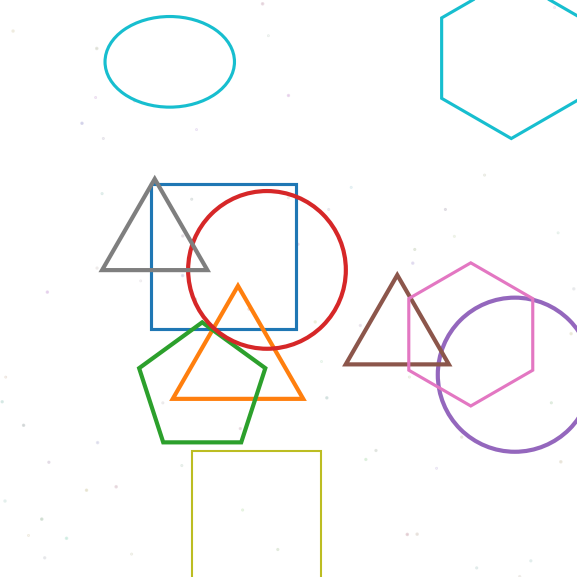[{"shape": "square", "thickness": 1.5, "radius": 0.62, "center": [0.387, 0.555]}, {"shape": "triangle", "thickness": 2, "radius": 0.65, "center": [0.412, 0.374]}, {"shape": "pentagon", "thickness": 2, "radius": 0.57, "center": [0.35, 0.326]}, {"shape": "circle", "thickness": 2, "radius": 0.68, "center": [0.462, 0.532]}, {"shape": "circle", "thickness": 2, "radius": 0.67, "center": [0.892, 0.35]}, {"shape": "triangle", "thickness": 2, "radius": 0.52, "center": [0.688, 0.42]}, {"shape": "hexagon", "thickness": 1.5, "radius": 0.62, "center": [0.815, 0.42]}, {"shape": "triangle", "thickness": 2, "radius": 0.53, "center": [0.268, 0.584]}, {"shape": "square", "thickness": 1, "radius": 0.56, "center": [0.445, 0.107]}, {"shape": "hexagon", "thickness": 1.5, "radius": 0.7, "center": [0.885, 0.898]}, {"shape": "oval", "thickness": 1.5, "radius": 0.56, "center": [0.294, 0.892]}]